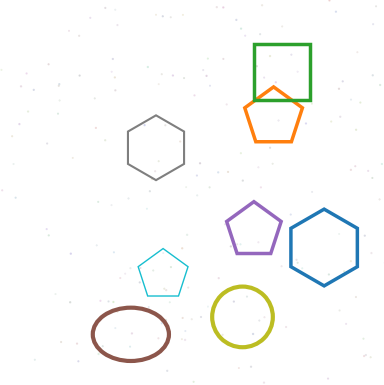[{"shape": "hexagon", "thickness": 2.5, "radius": 0.5, "center": [0.842, 0.357]}, {"shape": "pentagon", "thickness": 2.5, "radius": 0.39, "center": [0.711, 0.696]}, {"shape": "square", "thickness": 2.5, "radius": 0.37, "center": [0.732, 0.812]}, {"shape": "pentagon", "thickness": 2.5, "radius": 0.37, "center": [0.66, 0.402]}, {"shape": "oval", "thickness": 3, "radius": 0.49, "center": [0.34, 0.132]}, {"shape": "hexagon", "thickness": 1.5, "radius": 0.42, "center": [0.405, 0.616]}, {"shape": "circle", "thickness": 3, "radius": 0.39, "center": [0.63, 0.177]}, {"shape": "pentagon", "thickness": 1, "radius": 0.34, "center": [0.424, 0.286]}]